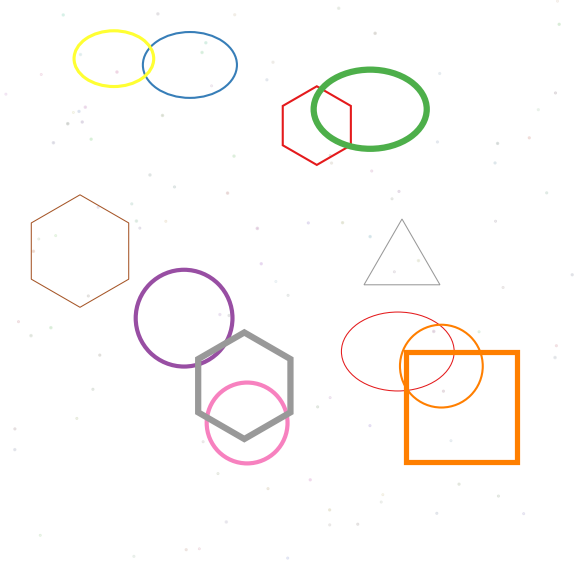[{"shape": "hexagon", "thickness": 1, "radius": 0.34, "center": [0.549, 0.782]}, {"shape": "oval", "thickness": 0.5, "radius": 0.49, "center": [0.689, 0.39]}, {"shape": "oval", "thickness": 1, "radius": 0.41, "center": [0.329, 0.887]}, {"shape": "oval", "thickness": 3, "radius": 0.49, "center": [0.641, 0.81]}, {"shape": "circle", "thickness": 2, "radius": 0.42, "center": [0.319, 0.448]}, {"shape": "circle", "thickness": 1, "radius": 0.36, "center": [0.764, 0.365]}, {"shape": "square", "thickness": 2.5, "radius": 0.48, "center": [0.799, 0.295]}, {"shape": "oval", "thickness": 1.5, "radius": 0.34, "center": [0.197, 0.898]}, {"shape": "hexagon", "thickness": 0.5, "radius": 0.49, "center": [0.139, 0.564]}, {"shape": "circle", "thickness": 2, "radius": 0.35, "center": [0.428, 0.267]}, {"shape": "triangle", "thickness": 0.5, "radius": 0.38, "center": [0.696, 0.544]}, {"shape": "hexagon", "thickness": 3, "radius": 0.46, "center": [0.423, 0.331]}]